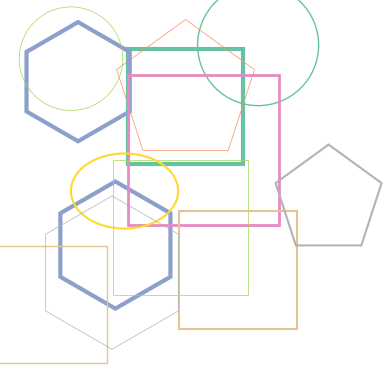[{"shape": "circle", "thickness": 1, "radius": 0.79, "center": [0.67, 0.883]}, {"shape": "square", "thickness": 3, "radius": 0.75, "center": [0.481, 0.723]}, {"shape": "pentagon", "thickness": 0.5, "radius": 0.94, "center": [0.482, 0.761]}, {"shape": "hexagon", "thickness": 3, "radius": 0.77, "center": [0.203, 0.788]}, {"shape": "hexagon", "thickness": 3, "radius": 0.83, "center": [0.3, 0.364]}, {"shape": "square", "thickness": 2, "radius": 0.98, "center": [0.529, 0.61]}, {"shape": "circle", "thickness": 0.5, "radius": 0.67, "center": [0.184, 0.848]}, {"shape": "square", "thickness": 0.5, "radius": 0.88, "center": [0.468, 0.41]}, {"shape": "oval", "thickness": 1.5, "radius": 0.7, "center": [0.323, 0.504]}, {"shape": "square", "thickness": 1, "radius": 0.76, "center": [0.125, 0.209]}, {"shape": "square", "thickness": 1.5, "radius": 0.76, "center": [0.618, 0.299]}, {"shape": "hexagon", "thickness": 0.5, "radius": 1.0, "center": [0.291, 0.292]}, {"shape": "pentagon", "thickness": 1.5, "radius": 0.72, "center": [0.853, 0.48]}]